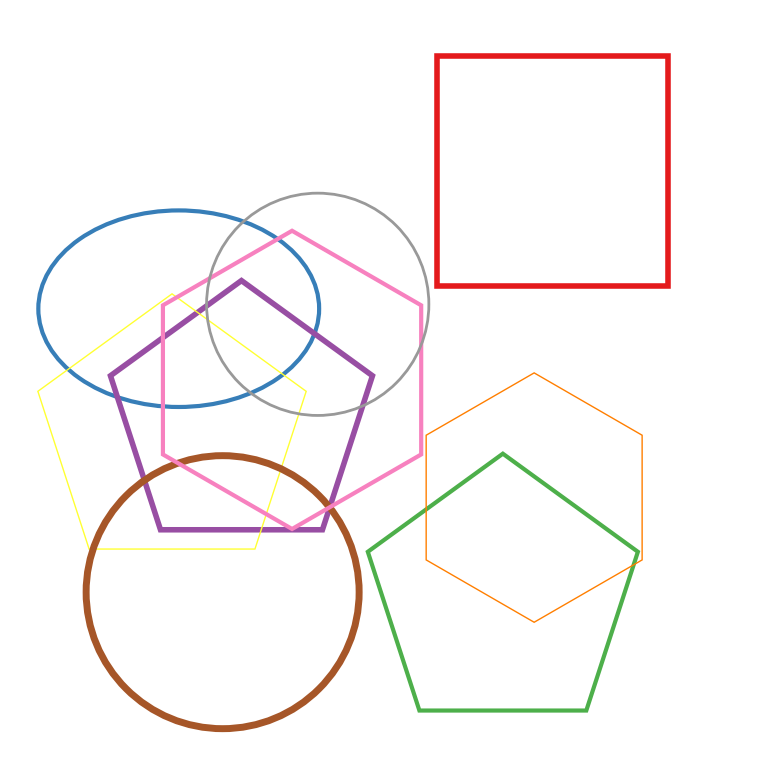[{"shape": "square", "thickness": 2, "radius": 0.75, "center": [0.717, 0.777]}, {"shape": "oval", "thickness": 1.5, "radius": 0.91, "center": [0.232, 0.599]}, {"shape": "pentagon", "thickness": 1.5, "radius": 0.92, "center": [0.653, 0.226]}, {"shape": "pentagon", "thickness": 2, "radius": 0.89, "center": [0.314, 0.457]}, {"shape": "hexagon", "thickness": 0.5, "radius": 0.81, "center": [0.694, 0.354]}, {"shape": "pentagon", "thickness": 0.5, "radius": 0.92, "center": [0.223, 0.435]}, {"shape": "circle", "thickness": 2.5, "radius": 0.89, "center": [0.289, 0.231]}, {"shape": "hexagon", "thickness": 1.5, "radius": 0.97, "center": [0.379, 0.507]}, {"shape": "circle", "thickness": 1, "radius": 0.72, "center": [0.413, 0.605]}]